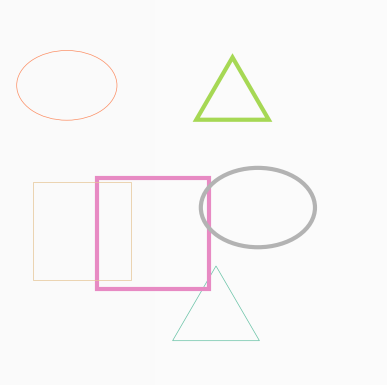[{"shape": "triangle", "thickness": 0.5, "radius": 0.65, "center": [0.557, 0.18]}, {"shape": "oval", "thickness": 0.5, "radius": 0.65, "center": [0.172, 0.778]}, {"shape": "square", "thickness": 3, "radius": 0.72, "center": [0.396, 0.393]}, {"shape": "triangle", "thickness": 3, "radius": 0.54, "center": [0.6, 0.743]}, {"shape": "square", "thickness": 0.5, "radius": 0.64, "center": [0.211, 0.4]}, {"shape": "oval", "thickness": 3, "radius": 0.74, "center": [0.666, 0.461]}]